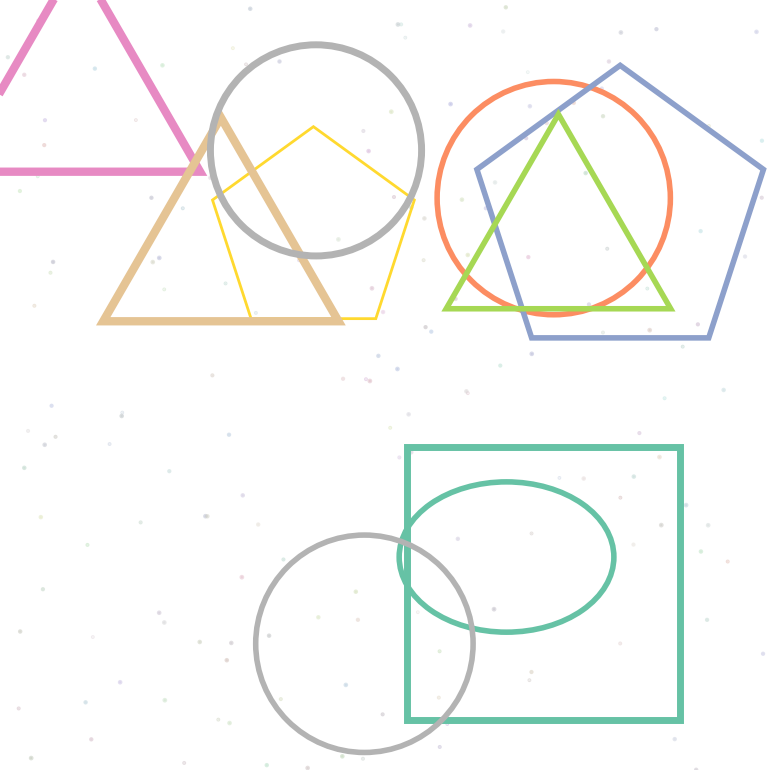[{"shape": "oval", "thickness": 2, "radius": 0.7, "center": [0.658, 0.277]}, {"shape": "square", "thickness": 2.5, "radius": 0.89, "center": [0.706, 0.242]}, {"shape": "circle", "thickness": 2, "radius": 0.76, "center": [0.719, 0.743]}, {"shape": "pentagon", "thickness": 2, "radius": 0.98, "center": [0.805, 0.719]}, {"shape": "triangle", "thickness": 3, "radius": 0.92, "center": [0.1, 0.869]}, {"shape": "triangle", "thickness": 2, "radius": 0.84, "center": [0.725, 0.683]}, {"shape": "pentagon", "thickness": 1, "radius": 0.69, "center": [0.407, 0.698]}, {"shape": "triangle", "thickness": 3, "radius": 0.88, "center": [0.287, 0.671]}, {"shape": "circle", "thickness": 2.5, "radius": 0.69, "center": [0.41, 0.805]}, {"shape": "circle", "thickness": 2, "radius": 0.71, "center": [0.473, 0.164]}]